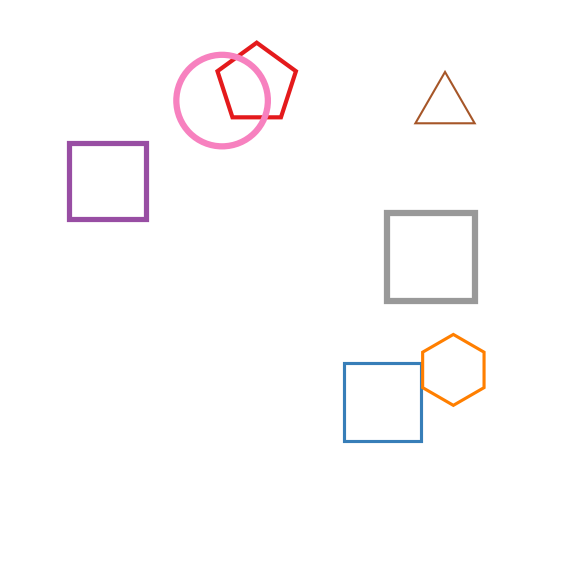[{"shape": "pentagon", "thickness": 2, "radius": 0.36, "center": [0.445, 0.854]}, {"shape": "square", "thickness": 1.5, "radius": 0.34, "center": [0.662, 0.303]}, {"shape": "square", "thickness": 2.5, "radius": 0.33, "center": [0.186, 0.686]}, {"shape": "hexagon", "thickness": 1.5, "radius": 0.31, "center": [0.785, 0.359]}, {"shape": "triangle", "thickness": 1, "radius": 0.3, "center": [0.771, 0.815]}, {"shape": "circle", "thickness": 3, "radius": 0.4, "center": [0.385, 0.825]}, {"shape": "square", "thickness": 3, "radius": 0.38, "center": [0.747, 0.554]}]